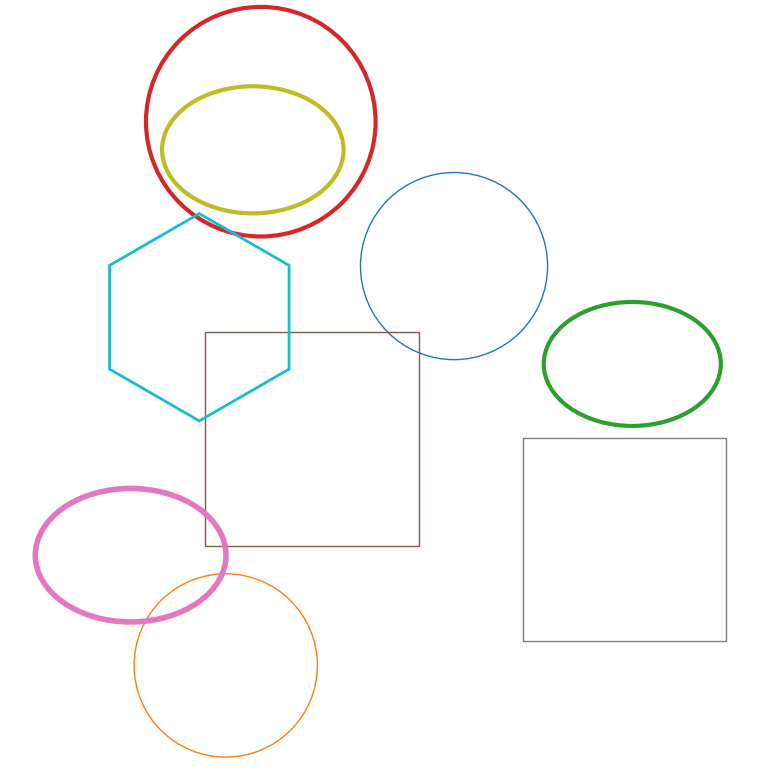[{"shape": "circle", "thickness": 0.5, "radius": 0.61, "center": [0.59, 0.654]}, {"shape": "circle", "thickness": 0.5, "radius": 0.6, "center": [0.293, 0.136]}, {"shape": "oval", "thickness": 1.5, "radius": 0.57, "center": [0.821, 0.527]}, {"shape": "circle", "thickness": 1.5, "radius": 0.75, "center": [0.339, 0.842]}, {"shape": "square", "thickness": 0.5, "radius": 0.7, "center": [0.405, 0.429]}, {"shape": "oval", "thickness": 2, "radius": 0.62, "center": [0.17, 0.279]}, {"shape": "square", "thickness": 0.5, "radius": 0.66, "center": [0.811, 0.299]}, {"shape": "oval", "thickness": 1.5, "radius": 0.59, "center": [0.328, 0.805]}, {"shape": "hexagon", "thickness": 1, "radius": 0.67, "center": [0.259, 0.588]}]